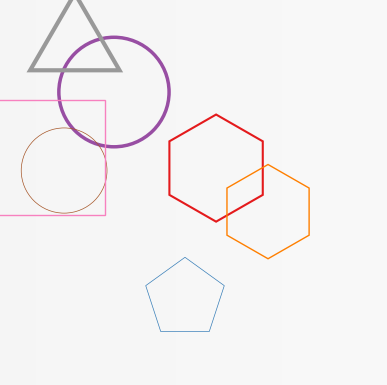[{"shape": "hexagon", "thickness": 1.5, "radius": 0.7, "center": [0.558, 0.563]}, {"shape": "pentagon", "thickness": 0.5, "radius": 0.53, "center": [0.477, 0.225]}, {"shape": "circle", "thickness": 2.5, "radius": 0.71, "center": [0.294, 0.761]}, {"shape": "hexagon", "thickness": 1, "radius": 0.61, "center": [0.692, 0.45]}, {"shape": "circle", "thickness": 0.5, "radius": 0.55, "center": [0.165, 0.557]}, {"shape": "square", "thickness": 1, "radius": 0.75, "center": [0.122, 0.592]}, {"shape": "triangle", "thickness": 3, "radius": 0.67, "center": [0.193, 0.884]}]